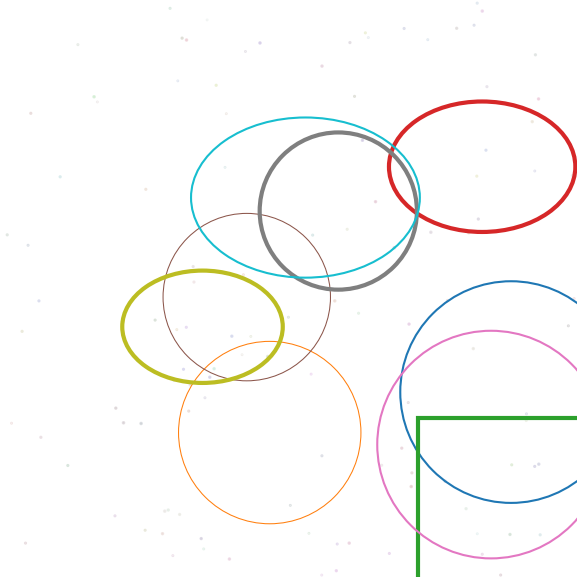[{"shape": "circle", "thickness": 1, "radius": 0.96, "center": [0.885, 0.32]}, {"shape": "circle", "thickness": 0.5, "radius": 0.79, "center": [0.467, 0.25]}, {"shape": "square", "thickness": 2, "radius": 0.76, "center": [0.876, 0.123]}, {"shape": "oval", "thickness": 2, "radius": 0.81, "center": [0.835, 0.71]}, {"shape": "circle", "thickness": 0.5, "radius": 0.72, "center": [0.427, 0.485]}, {"shape": "circle", "thickness": 1, "radius": 0.99, "center": [0.85, 0.229]}, {"shape": "circle", "thickness": 2, "radius": 0.68, "center": [0.586, 0.634]}, {"shape": "oval", "thickness": 2, "radius": 0.69, "center": [0.351, 0.433]}, {"shape": "oval", "thickness": 1, "radius": 0.99, "center": [0.529, 0.657]}]